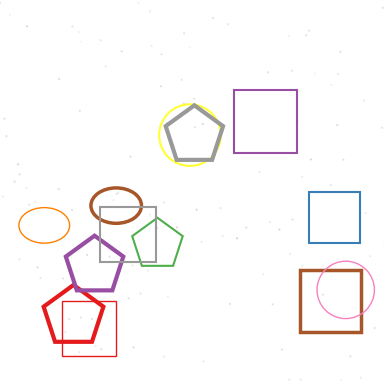[{"shape": "square", "thickness": 1, "radius": 0.35, "center": [0.231, 0.146]}, {"shape": "pentagon", "thickness": 3, "radius": 0.41, "center": [0.191, 0.178]}, {"shape": "square", "thickness": 1.5, "radius": 0.34, "center": [0.869, 0.435]}, {"shape": "pentagon", "thickness": 1.5, "radius": 0.34, "center": [0.409, 0.365]}, {"shape": "pentagon", "thickness": 3, "radius": 0.39, "center": [0.246, 0.309]}, {"shape": "square", "thickness": 1.5, "radius": 0.41, "center": [0.69, 0.684]}, {"shape": "oval", "thickness": 1, "radius": 0.33, "center": [0.115, 0.415]}, {"shape": "circle", "thickness": 1.5, "radius": 0.4, "center": [0.493, 0.649]}, {"shape": "oval", "thickness": 2.5, "radius": 0.33, "center": [0.302, 0.466]}, {"shape": "square", "thickness": 2.5, "radius": 0.4, "center": [0.859, 0.218]}, {"shape": "circle", "thickness": 1, "radius": 0.37, "center": [0.898, 0.247]}, {"shape": "pentagon", "thickness": 3, "radius": 0.39, "center": [0.505, 0.648]}, {"shape": "square", "thickness": 1.5, "radius": 0.36, "center": [0.332, 0.391]}]